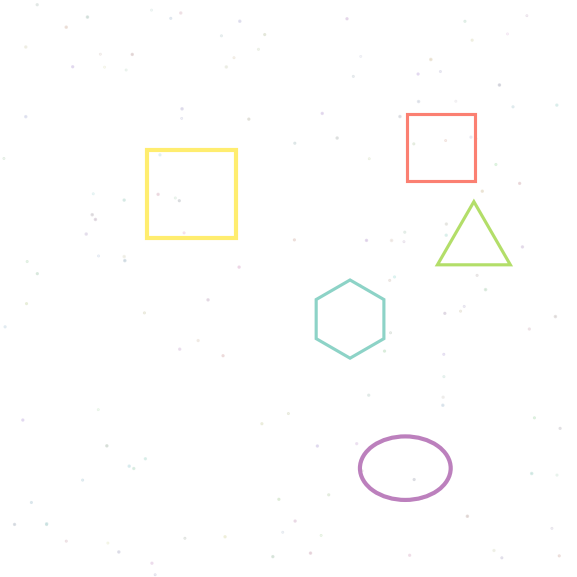[{"shape": "hexagon", "thickness": 1.5, "radius": 0.34, "center": [0.606, 0.447]}, {"shape": "square", "thickness": 1.5, "radius": 0.29, "center": [0.764, 0.744]}, {"shape": "triangle", "thickness": 1.5, "radius": 0.36, "center": [0.821, 0.577]}, {"shape": "oval", "thickness": 2, "radius": 0.39, "center": [0.702, 0.188]}, {"shape": "square", "thickness": 2, "radius": 0.38, "center": [0.332, 0.663]}]